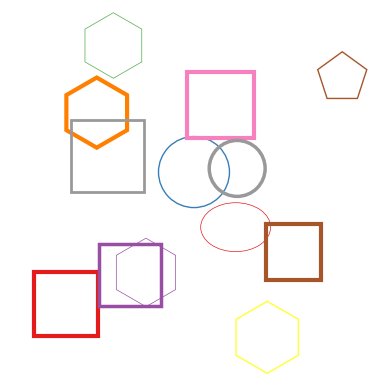[{"shape": "oval", "thickness": 0.5, "radius": 0.45, "center": [0.612, 0.41]}, {"shape": "square", "thickness": 3, "radius": 0.42, "center": [0.171, 0.211]}, {"shape": "circle", "thickness": 1, "radius": 0.46, "center": [0.504, 0.553]}, {"shape": "hexagon", "thickness": 0.5, "radius": 0.43, "center": [0.294, 0.882]}, {"shape": "square", "thickness": 2.5, "radius": 0.4, "center": [0.338, 0.285]}, {"shape": "hexagon", "thickness": 0.5, "radius": 0.44, "center": [0.379, 0.292]}, {"shape": "hexagon", "thickness": 3, "radius": 0.46, "center": [0.251, 0.707]}, {"shape": "hexagon", "thickness": 1, "radius": 0.47, "center": [0.694, 0.124]}, {"shape": "square", "thickness": 3, "radius": 0.36, "center": [0.762, 0.346]}, {"shape": "pentagon", "thickness": 1, "radius": 0.33, "center": [0.889, 0.798]}, {"shape": "square", "thickness": 3, "radius": 0.43, "center": [0.572, 0.727]}, {"shape": "circle", "thickness": 2.5, "radius": 0.36, "center": [0.616, 0.563]}, {"shape": "square", "thickness": 2, "radius": 0.47, "center": [0.279, 0.595]}]